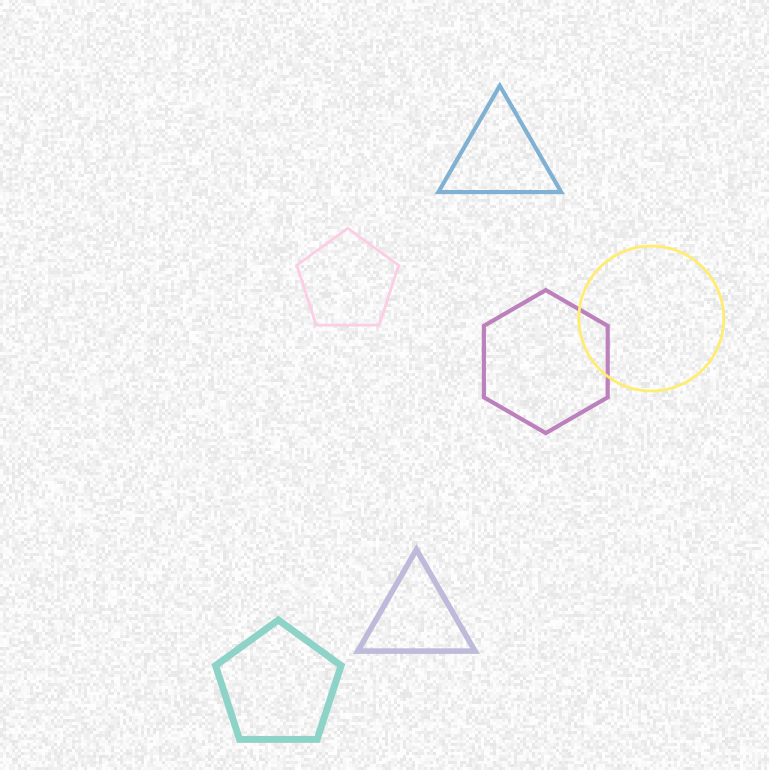[{"shape": "pentagon", "thickness": 2.5, "radius": 0.43, "center": [0.361, 0.109]}, {"shape": "triangle", "thickness": 2, "radius": 0.44, "center": [0.541, 0.198]}, {"shape": "triangle", "thickness": 1.5, "radius": 0.46, "center": [0.649, 0.797]}, {"shape": "pentagon", "thickness": 1, "radius": 0.35, "center": [0.452, 0.634]}, {"shape": "hexagon", "thickness": 1.5, "radius": 0.46, "center": [0.709, 0.53]}, {"shape": "circle", "thickness": 1, "radius": 0.47, "center": [0.846, 0.586]}]